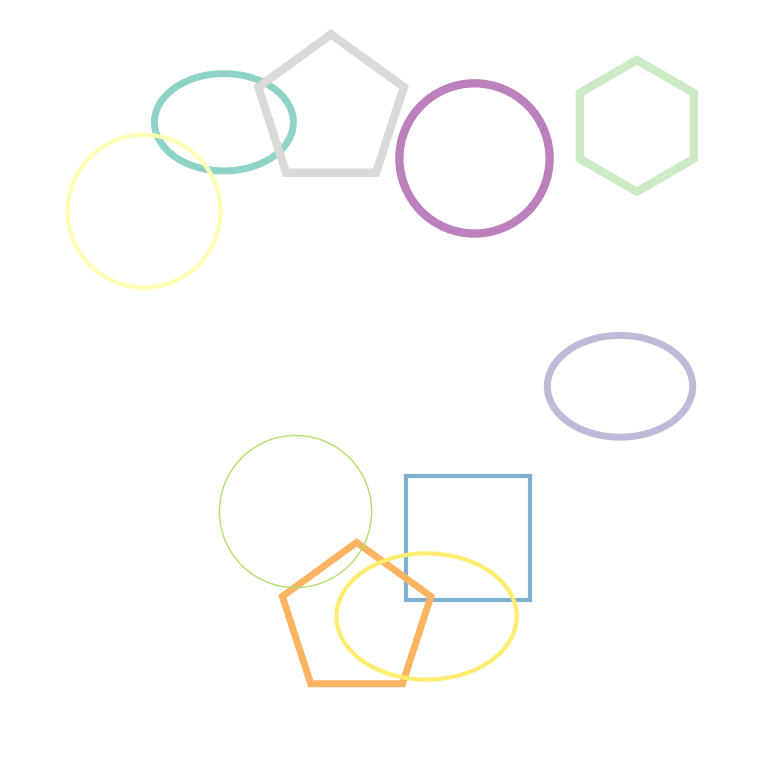[{"shape": "oval", "thickness": 2.5, "radius": 0.45, "center": [0.291, 0.841]}, {"shape": "circle", "thickness": 1.5, "radius": 0.5, "center": [0.187, 0.726]}, {"shape": "oval", "thickness": 2.5, "radius": 0.47, "center": [0.805, 0.498]}, {"shape": "square", "thickness": 1.5, "radius": 0.4, "center": [0.608, 0.301]}, {"shape": "pentagon", "thickness": 2.5, "radius": 0.51, "center": [0.463, 0.194]}, {"shape": "circle", "thickness": 0.5, "radius": 0.49, "center": [0.384, 0.336]}, {"shape": "pentagon", "thickness": 3, "radius": 0.5, "center": [0.43, 0.856]}, {"shape": "circle", "thickness": 3, "radius": 0.49, "center": [0.616, 0.794]}, {"shape": "hexagon", "thickness": 3, "radius": 0.43, "center": [0.827, 0.837]}, {"shape": "oval", "thickness": 1.5, "radius": 0.59, "center": [0.554, 0.199]}]